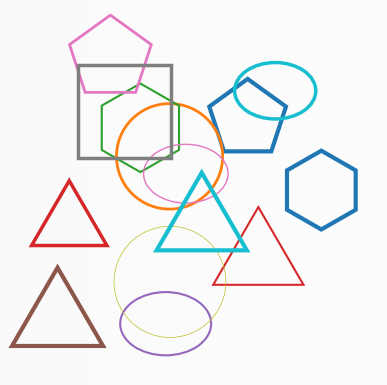[{"shape": "pentagon", "thickness": 3, "radius": 0.52, "center": [0.639, 0.691]}, {"shape": "hexagon", "thickness": 3, "radius": 0.51, "center": [0.829, 0.506]}, {"shape": "circle", "thickness": 2, "radius": 0.69, "center": [0.438, 0.594]}, {"shape": "hexagon", "thickness": 1.5, "radius": 0.58, "center": [0.362, 0.668]}, {"shape": "triangle", "thickness": 2.5, "radius": 0.56, "center": [0.179, 0.418]}, {"shape": "triangle", "thickness": 1.5, "radius": 0.67, "center": [0.667, 0.328]}, {"shape": "oval", "thickness": 1.5, "radius": 0.59, "center": [0.428, 0.159]}, {"shape": "triangle", "thickness": 3, "radius": 0.68, "center": [0.148, 0.169]}, {"shape": "oval", "thickness": 1, "radius": 0.54, "center": [0.48, 0.549]}, {"shape": "pentagon", "thickness": 2, "radius": 0.55, "center": [0.285, 0.85]}, {"shape": "square", "thickness": 2.5, "radius": 0.6, "center": [0.321, 0.711]}, {"shape": "circle", "thickness": 0.5, "radius": 0.72, "center": [0.439, 0.268]}, {"shape": "oval", "thickness": 2.5, "radius": 0.52, "center": [0.71, 0.764]}, {"shape": "triangle", "thickness": 3, "radius": 0.67, "center": [0.521, 0.417]}]